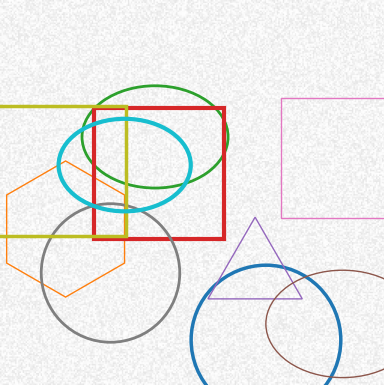[{"shape": "circle", "thickness": 2.5, "radius": 0.97, "center": [0.691, 0.117]}, {"shape": "hexagon", "thickness": 1, "radius": 0.88, "center": [0.17, 0.405]}, {"shape": "oval", "thickness": 2, "radius": 0.95, "center": [0.403, 0.644]}, {"shape": "square", "thickness": 3, "radius": 0.85, "center": [0.413, 0.55]}, {"shape": "triangle", "thickness": 1, "radius": 0.71, "center": [0.663, 0.294]}, {"shape": "oval", "thickness": 1, "radius": 1.0, "center": [0.89, 0.159]}, {"shape": "square", "thickness": 1, "radius": 0.78, "center": [0.887, 0.589]}, {"shape": "circle", "thickness": 2, "radius": 0.9, "center": [0.287, 0.291]}, {"shape": "square", "thickness": 2.5, "radius": 0.84, "center": [0.158, 0.555]}, {"shape": "oval", "thickness": 3, "radius": 0.86, "center": [0.324, 0.571]}]